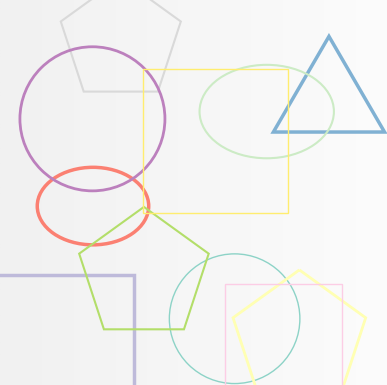[{"shape": "circle", "thickness": 1, "radius": 0.84, "center": [0.605, 0.172]}, {"shape": "pentagon", "thickness": 2, "radius": 0.9, "center": [0.773, 0.119]}, {"shape": "square", "thickness": 2.5, "radius": 0.9, "center": [0.165, 0.105]}, {"shape": "oval", "thickness": 2.5, "radius": 0.72, "center": [0.24, 0.465]}, {"shape": "triangle", "thickness": 2.5, "radius": 0.83, "center": [0.849, 0.74]}, {"shape": "pentagon", "thickness": 1.5, "radius": 0.88, "center": [0.371, 0.287]}, {"shape": "square", "thickness": 1, "radius": 0.76, "center": [0.732, 0.111]}, {"shape": "pentagon", "thickness": 1.5, "radius": 0.81, "center": [0.312, 0.894]}, {"shape": "circle", "thickness": 2, "radius": 0.94, "center": [0.239, 0.691]}, {"shape": "oval", "thickness": 1.5, "radius": 0.87, "center": [0.688, 0.71]}, {"shape": "square", "thickness": 1, "radius": 0.93, "center": [0.556, 0.634]}]